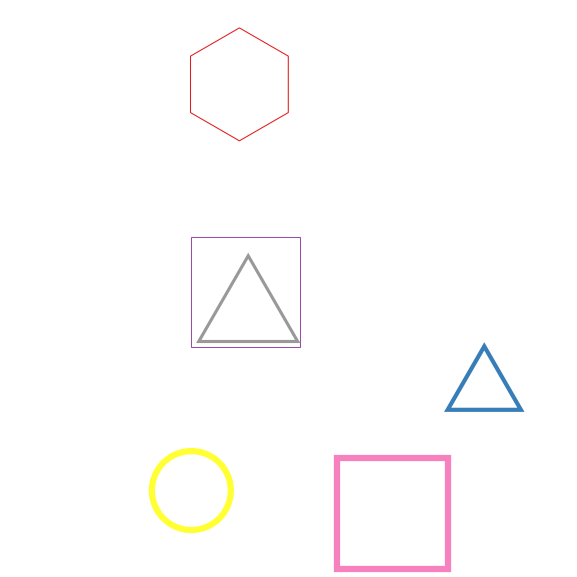[{"shape": "hexagon", "thickness": 0.5, "radius": 0.49, "center": [0.415, 0.853]}, {"shape": "triangle", "thickness": 2, "radius": 0.37, "center": [0.839, 0.326]}, {"shape": "square", "thickness": 0.5, "radius": 0.47, "center": [0.426, 0.493]}, {"shape": "circle", "thickness": 3, "radius": 0.34, "center": [0.331, 0.15]}, {"shape": "square", "thickness": 3, "radius": 0.48, "center": [0.68, 0.11]}, {"shape": "triangle", "thickness": 1.5, "radius": 0.49, "center": [0.43, 0.457]}]